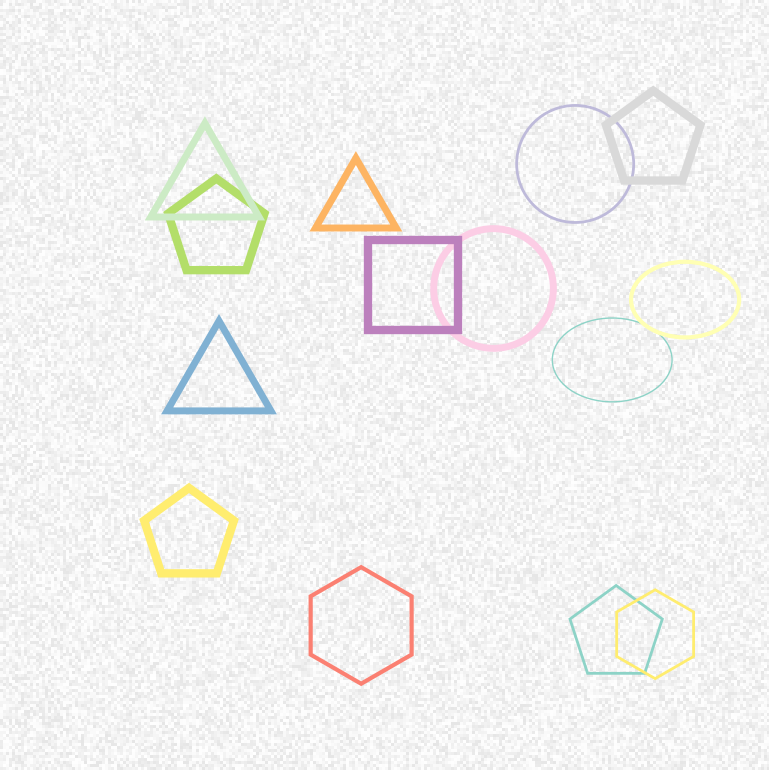[{"shape": "oval", "thickness": 0.5, "radius": 0.39, "center": [0.795, 0.533]}, {"shape": "pentagon", "thickness": 1, "radius": 0.32, "center": [0.8, 0.177]}, {"shape": "oval", "thickness": 1.5, "radius": 0.35, "center": [0.89, 0.611]}, {"shape": "circle", "thickness": 1, "radius": 0.38, "center": [0.747, 0.787]}, {"shape": "hexagon", "thickness": 1.5, "radius": 0.38, "center": [0.469, 0.188]}, {"shape": "triangle", "thickness": 2.5, "radius": 0.39, "center": [0.284, 0.505]}, {"shape": "triangle", "thickness": 2.5, "radius": 0.3, "center": [0.462, 0.734]}, {"shape": "pentagon", "thickness": 3, "radius": 0.33, "center": [0.281, 0.702]}, {"shape": "circle", "thickness": 2.5, "radius": 0.39, "center": [0.641, 0.625]}, {"shape": "pentagon", "thickness": 3, "radius": 0.32, "center": [0.848, 0.818]}, {"shape": "square", "thickness": 3, "radius": 0.29, "center": [0.537, 0.63]}, {"shape": "triangle", "thickness": 2.5, "radius": 0.41, "center": [0.266, 0.759]}, {"shape": "pentagon", "thickness": 3, "radius": 0.31, "center": [0.246, 0.305]}, {"shape": "hexagon", "thickness": 1, "radius": 0.29, "center": [0.851, 0.176]}]